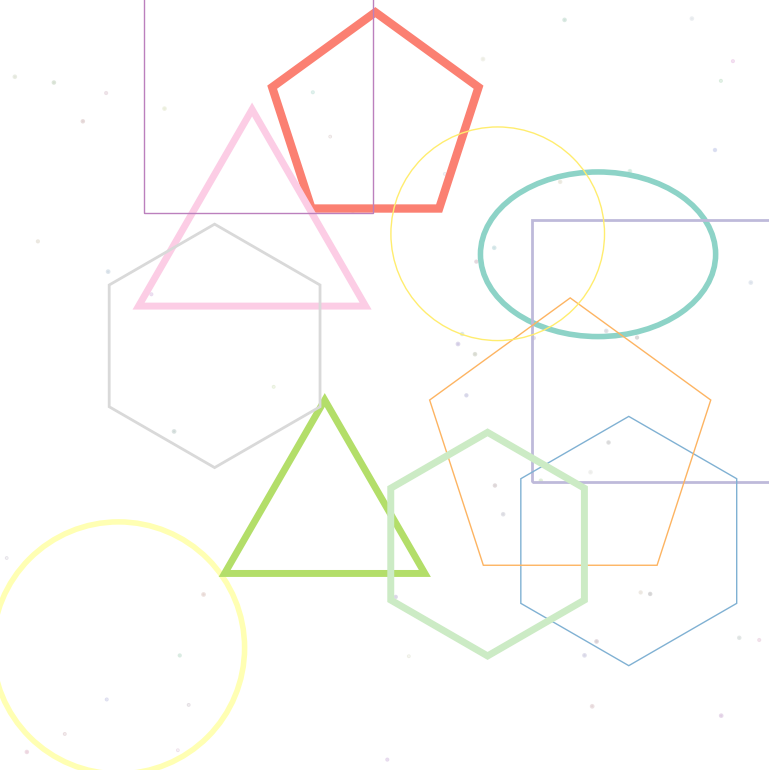[{"shape": "oval", "thickness": 2, "radius": 0.76, "center": [0.777, 0.67]}, {"shape": "circle", "thickness": 2, "radius": 0.82, "center": [0.154, 0.159]}, {"shape": "square", "thickness": 1, "radius": 0.85, "center": [0.861, 0.544]}, {"shape": "pentagon", "thickness": 3, "radius": 0.7, "center": [0.487, 0.843]}, {"shape": "hexagon", "thickness": 0.5, "radius": 0.81, "center": [0.817, 0.297]}, {"shape": "pentagon", "thickness": 0.5, "radius": 0.96, "center": [0.741, 0.421]}, {"shape": "triangle", "thickness": 2.5, "radius": 0.75, "center": [0.422, 0.33]}, {"shape": "triangle", "thickness": 2.5, "radius": 0.85, "center": [0.327, 0.688]}, {"shape": "hexagon", "thickness": 1, "radius": 0.79, "center": [0.279, 0.551]}, {"shape": "square", "thickness": 0.5, "radius": 0.74, "center": [0.336, 0.872]}, {"shape": "hexagon", "thickness": 2.5, "radius": 0.73, "center": [0.633, 0.293]}, {"shape": "circle", "thickness": 0.5, "radius": 0.69, "center": [0.646, 0.696]}]